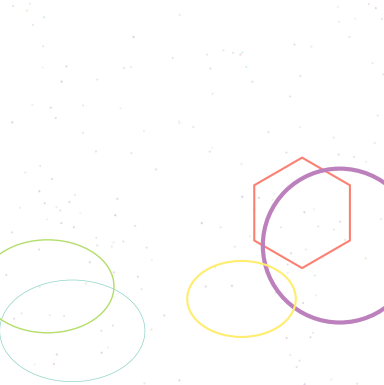[{"shape": "oval", "thickness": 0.5, "radius": 0.94, "center": [0.188, 0.141]}, {"shape": "hexagon", "thickness": 1.5, "radius": 0.72, "center": [0.785, 0.447]}, {"shape": "oval", "thickness": 1, "radius": 0.86, "center": [0.124, 0.256]}, {"shape": "circle", "thickness": 3, "radius": 1.0, "center": [0.883, 0.362]}, {"shape": "oval", "thickness": 1.5, "radius": 0.71, "center": [0.627, 0.224]}]